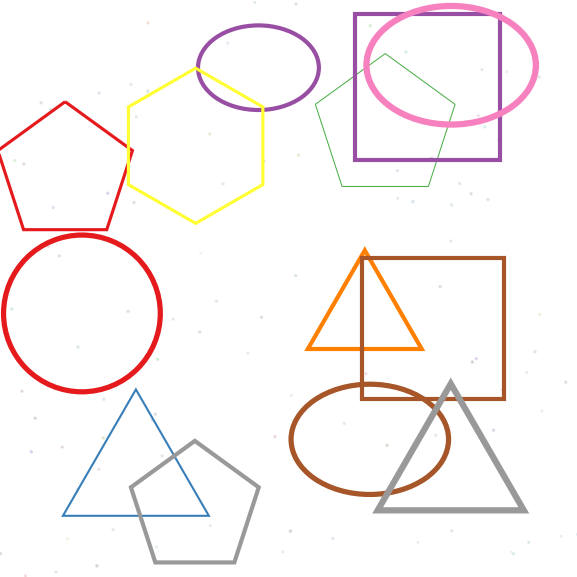[{"shape": "pentagon", "thickness": 1.5, "radius": 0.61, "center": [0.113, 0.701]}, {"shape": "circle", "thickness": 2.5, "radius": 0.68, "center": [0.142, 0.456]}, {"shape": "triangle", "thickness": 1, "radius": 0.73, "center": [0.235, 0.179]}, {"shape": "pentagon", "thickness": 0.5, "radius": 0.64, "center": [0.667, 0.779]}, {"shape": "oval", "thickness": 2, "radius": 0.52, "center": [0.448, 0.882]}, {"shape": "square", "thickness": 2, "radius": 0.63, "center": [0.74, 0.848]}, {"shape": "triangle", "thickness": 2, "radius": 0.57, "center": [0.632, 0.452]}, {"shape": "hexagon", "thickness": 1.5, "radius": 0.67, "center": [0.339, 0.747]}, {"shape": "square", "thickness": 2, "radius": 0.61, "center": [0.75, 0.43]}, {"shape": "oval", "thickness": 2.5, "radius": 0.68, "center": [0.64, 0.238]}, {"shape": "oval", "thickness": 3, "radius": 0.73, "center": [0.781, 0.886]}, {"shape": "triangle", "thickness": 3, "radius": 0.73, "center": [0.781, 0.188]}, {"shape": "pentagon", "thickness": 2, "radius": 0.58, "center": [0.337, 0.119]}]